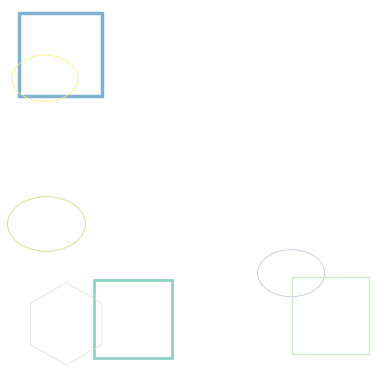[{"shape": "square", "thickness": 2, "radius": 0.51, "center": [0.345, 0.172]}, {"shape": "oval", "thickness": 0.5, "radius": 0.44, "center": [0.756, 0.29]}, {"shape": "square", "thickness": 2.5, "radius": 0.54, "center": [0.157, 0.858]}, {"shape": "oval", "thickness": 0.5, "radius": 0.51, "center": [0.121, 0.418]}, {"shape": "hexagon", "thickness": 0.5, "radius": 0.54, "center": [0.172, 0.159]}, {"shape": "square", "thickness": 1, "radius": 0.5, "center": [0.858, 0.181]}, {"shape": "oval", "thickness": 0.5, "radius": 0.43, "center": [0.117, 0.797]}]